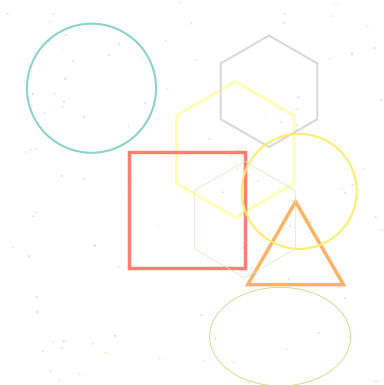[{"shape": "circle", "thickness": 1.5, "radius": 0.84, "center": [0.238, 0.771]}, {"shape": "hexagon", "thickness": 2, "radius": 0.88, "center": [0.611, 0.612]}, {"shape": "square", "thickness": 2.5, "radius": 0.75, "center": [0.486, 0.456]}, {"shape": "triangle", "thickness": 2.5, "radius": 0.72, "center": [0.768, 0.332]}, {"shape": "oval", "thickness": 0.5, "radius": 0.92, "center": [0.728, 0.126]}, {"shape": "hexagon", "thickness": 1.5, "radius": 0.72, "center": [0.699, 0.763]}, {"shape": "hexagon", "thickness": 0.5, "radius": 0.76, "center": [0.636, 0.429]}, {"shape": "circle", "thickness": 1.5, "radius": 0.75, "center": [0.777, 0.503]}]